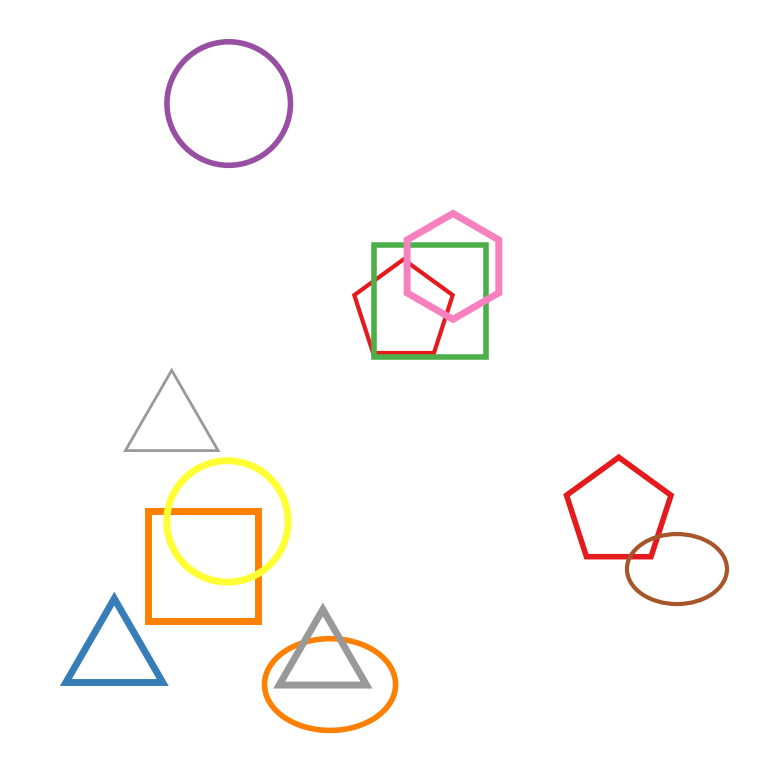[{"shape": "pentagon", "thickness": 2, "radius": 0.36, "center": [0.804, 0.335]}, {"shape": "pentagon", "thickness": 1.5, "radius": 0.34, "center": [0.524, 0.596]}, {"shape": "triangle", "thickness": 2.5, "radius": 0.36, "center": [0.148, 0.15]}, {"shape": "square", "thickness": 2, "radius": 0.36, "center": [0.558, 0.609]}, {"shape": "circle", "thickness": 2, "radius": 0.4, "center": [0.297, 0.866]}, {"shape": "oval", "thickness": 2, "radius": 0.43, "center": [0.429, 0.111]}, {"shape": "square", "thickness": 2.5, "radius": 0.36, "center": [0.264, 0.265]}, {"shape": "circle", "thickness": 2.5, "radius": 0.39, "center": [0.295, 0.323]}, {"shape": "oval", "thickness": 1.5, "radius": 0.32, "center": [0.879, 0.261]}, {"shape": "hexagon", "thickness": 2.5, "radius": 0.34, "center": [0.588, 0.654]}, {"shape": "triangle", "thickness": 2.5, "radius": 0.33, "center": [0.419, 0.143]}, {"shape": "triangle", "thickness": 1, "radius": 0.35, "center": [0.223, 0.45]}]